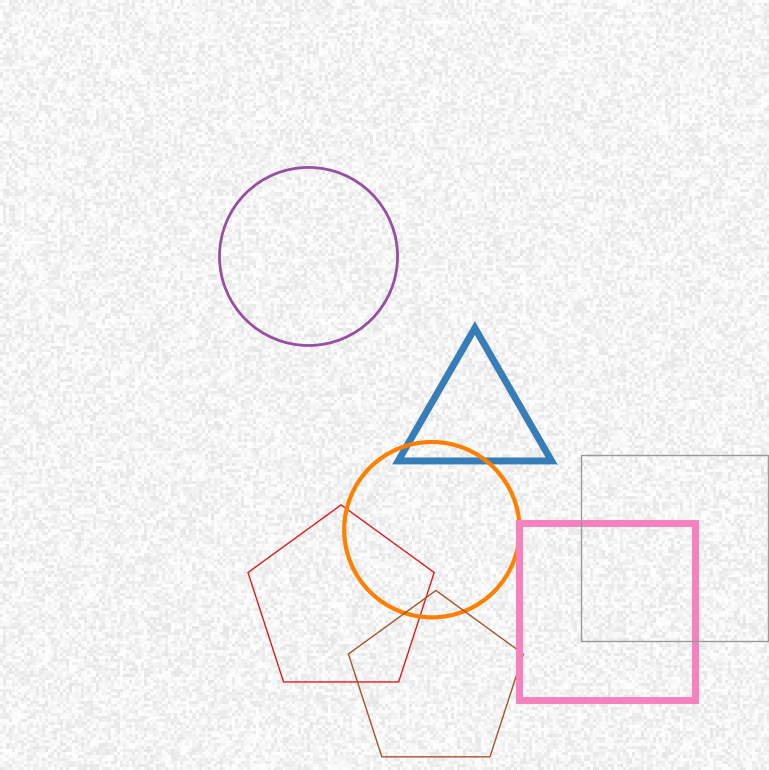[{"shape": "pentagon", "thickness": 0.5, "radius": 0.64, "center": [0.443, 0.217]}, {"shape": "triangle", "thickness": 2.5, "radius": 0.58, "center": [0.617, 0.459]}, {"shape": "circle", "thickness": 1, "radius": 0.58, "center": [0.401, 0.667]}, {"shape": "circle", "thickness": 1.5, "radius": 0.57, "center": [0.561, 0.312]}, {"shape": "pentagon", "thickness": 0.5, "radius": 0.6, "center": [0.566, 0.114]}, {"shape": "square", "thickness": 2.5, "radius": 0.57, "center": [0.788, 0.206]}, {"shape": "square", "thickness": 0.5, "radius": 0.6, "center": [0.876, 0.288]}]